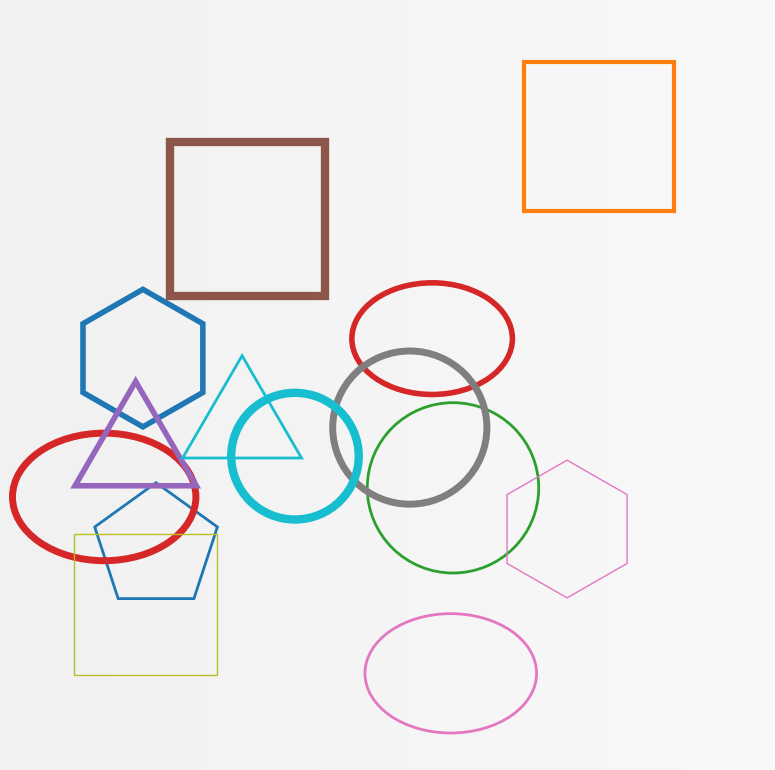[{"shape": "hexagon", "thickness": 2, "radius": 0.45, "center": [0.184, 0.535]}, {"shape": "pentagon", "thickness": 1, "radius": 0.42, "center": [0.201, 0.29]}, {"shape": "square", "thickness": 1.5, "radius": 0.48, "center": [0.773, 0.823]}, {"shape": "circle", "thickness": 1, "radius": 0.55, "center": [0.585, 0.366]}, {"shape": "oval", "thickness": 2.5, "radius": 0.59, "center": [0.134, 0.355]}, {"shape": "oval", "thickness": 2, "radius": 0.52, "center": [0.558, 0.56]}, {"shape": "triangle", "thickness": 2, "radius": 0.45, "center": [0.175, 0.414]}, {"shape": "square", "thickness": 3, "radius": 0.5, "center": [0.319, 0.716]}, {"shape": "hexagon", "thickness": 0.5, "radius": 0.45, "center": [0.732, 0.313]}, {"shape": "oval", "thickness": 1, "radius": 0.55, "center": [0.582, 0.126]}, {"shape": "circle", "thickness": 2.5, "radius": 0.5, "center": [0.529, 0.445]}, {"shape": "square", "thickness": 0.5, "radius": 0.46, "center": [0.188, 0.215]}, {"shape": "triangle", "thickness": 1, "radius": 0.44, "center": [0.312, 0.449]}, {"shape": "circle", "thickness": 3, "radius": 0.41, "center": [0.381, 0.408]}]